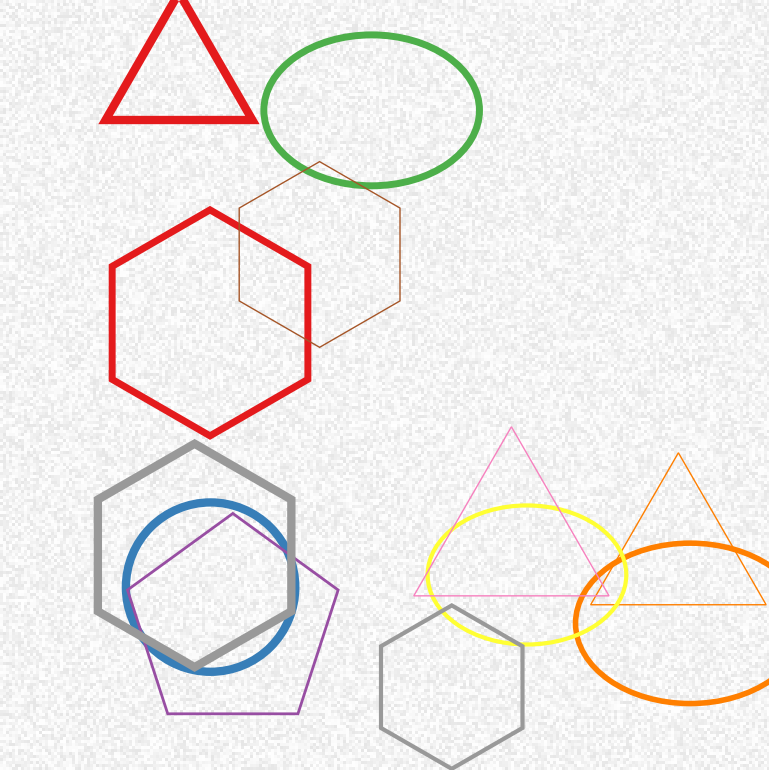[{"shape": "hexagon", "thickness": 2.5, "radius": 0.73, "center": [0.273, 0.581]}, {"shape": "triangle", "thickness": 3, "radius": 0.55, "center": [0.232, 0.899]}, {"shape": "circle", "thickness": 3, "radius": 0.55, "center": [0.273, 0.238]}, {"shape": "oval", "thickness": 2.5, "radius": 0.7, "center": [0.483, 0.857]}, {"shape": "pentagon", "thickness": 1, "radius": 0.72, "center": [0.302, 0.189]}, {"shape": "triangle", "thickness": 0.5, "radius": 0.66, "center": [0.881, 0.28]}, {"shape": "oval", "thickness": 2, "radius": 0.74, "center": [0.896, 0.19]}, {"shape": "oval", "thickness": 1.5, "radius": 0.65, "center": [0.684, 0.253]}, {"shape": "hexagon", "thickness": 0.5, "radius": 0.6, "center": [0.415, 0.67]}, {"shape": "triangle", "thickness": 0.5, "radius": 0.73, "center": [0.664, 0.299]}, {"shape": "hexagon", "thickness": 1.5, "radius": 0.53, "center": [0.587, 0.108]}, {"shape": "hexagon", "thickness": 3, "radius": 0.73, "center": [0.253, 0.279]}]